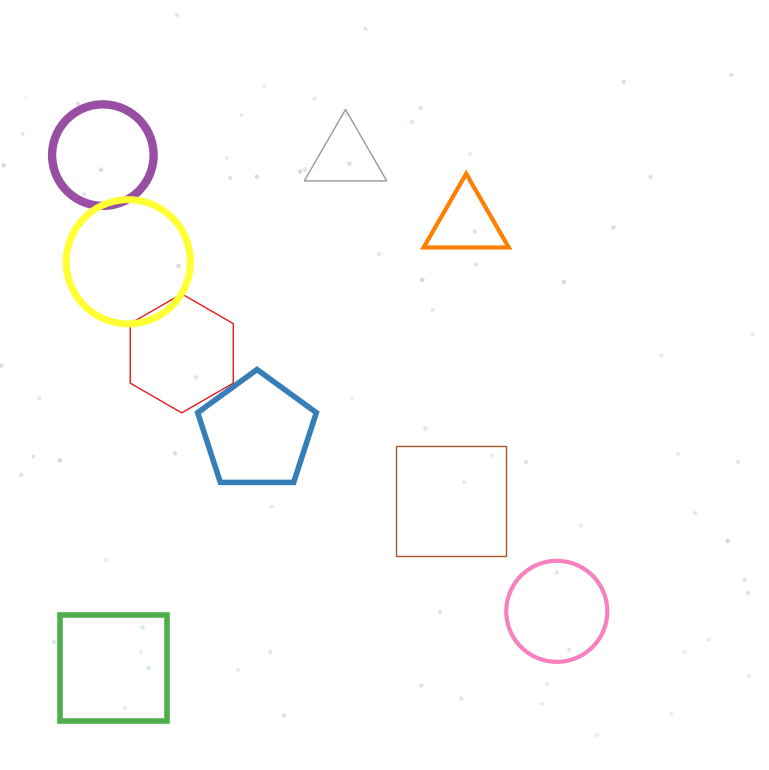[{"shape": "hexagon", "thickness": 0.5, "radius": 0.39, "center": [0.236, 0.541]}, {"shape": "pentagon", "thickness": 2, "radius": 0.41, "center": [0.334, 0.439]}, {"shape": "square", "thickness": 2, "radius": 0.35, "center": [0.147, 0.133]}, {"shape": "circle", "thickness": 3, "radius": 0.33, "center": [0.134, 0.799]}, {"shape": "triangle", "thickness": 1.5, "radius": 0.32, "center": [0.605, 0.711]}, {"shape": "circle", "thickness": 2.5, "radius": 0.4, "center": [0.167, 0.66]}, {"shape": "square", "thickness": 0.5, "radius": 0.36, "center": [0.585, 0.349]}, {"shape": "circle", "thickness": 1.5, "radius": 0.33, "center": [0.723, 0.206]}, {"shape": "triangle", "thickness": 0.5, "radius": 0.31, "center": [0.449, 0.796]}]